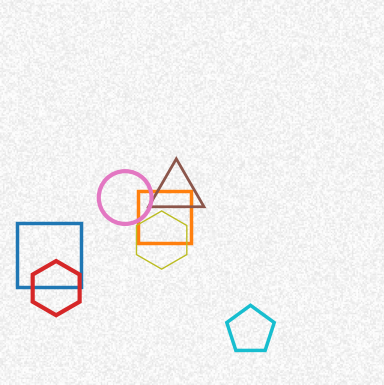[{"shape": "square", "thickness": 2.5, "radius": 0.42, "center": [0.128, 0.337]}, {"shape": "square", "thickness": 2.5, "radius": 0.34, "center": [0.427, 0.437]}, {"shape": "hexagon", "thickness": 3, "radius": 0.35, "center": [0.146, 0.252]}, {"shape": "triangle", "thickness": 2, "radius": 0.42, "center": [0.458, 0.504]}, {"shape": "circle", "thickness": 3, "radius": 0.34, "center": [0.325, 0.487]}, {"shape": "hexagon", "thickness": 1, "radius": 0.38, "center": [0.42, 0.377]}, {"shape": "pentagon", "thickness": 2.5, "radius": 0.32, "center": [0.651, 0.142]}]